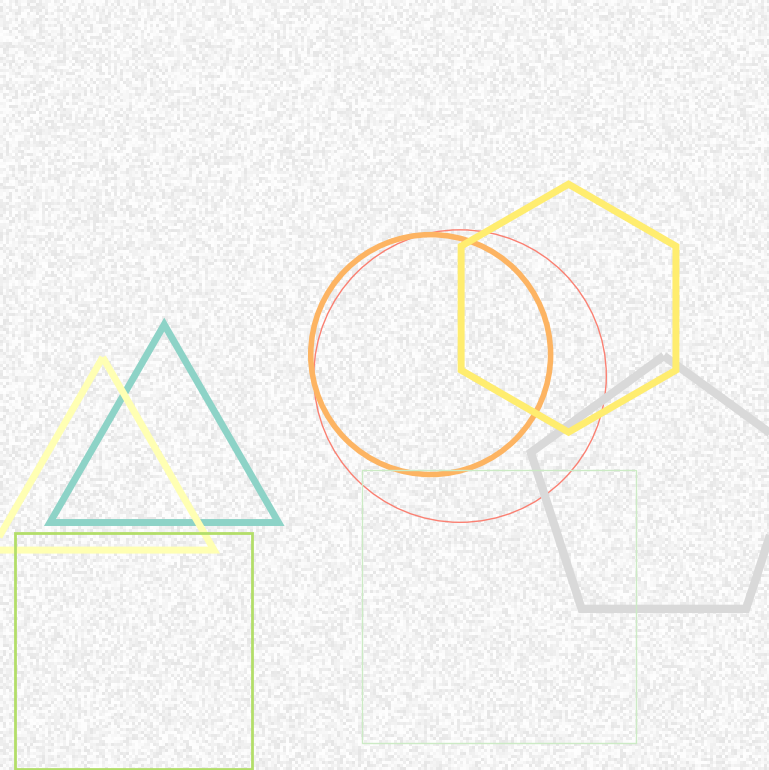[{"shape": "triangle", "thickness": 2.5, "radius": 0.86, "center": [0.213, 0.407]}, {"shape": "triangle", "thickness": 2.5, "radius": 0.83, "center": [0.133, 0.369]}, {"shape": "circle", "thickness": 0.5, "radius": 0.95, "center": [0.597, 0.512]}, {"shape": "circle", "thickness": 2, "radius": 0.78, "center": [0.559, 0.54]}, {"shape": "square", "thickness": 1, "radius": 0.77, "center": [0.173, 0.155]}, {"shape": "pentagon", "thickness": 3, "radius": 0.91, "center": [0.862, 0.356]}, {"shape": "square", "thickness": 0.5, "radius": 0.89, "center": [0.648, 0.212]}, {"shape": "hexagon", "thickness": 2.5, "radius": 0.81, "center": [0.738, 0.6]}]